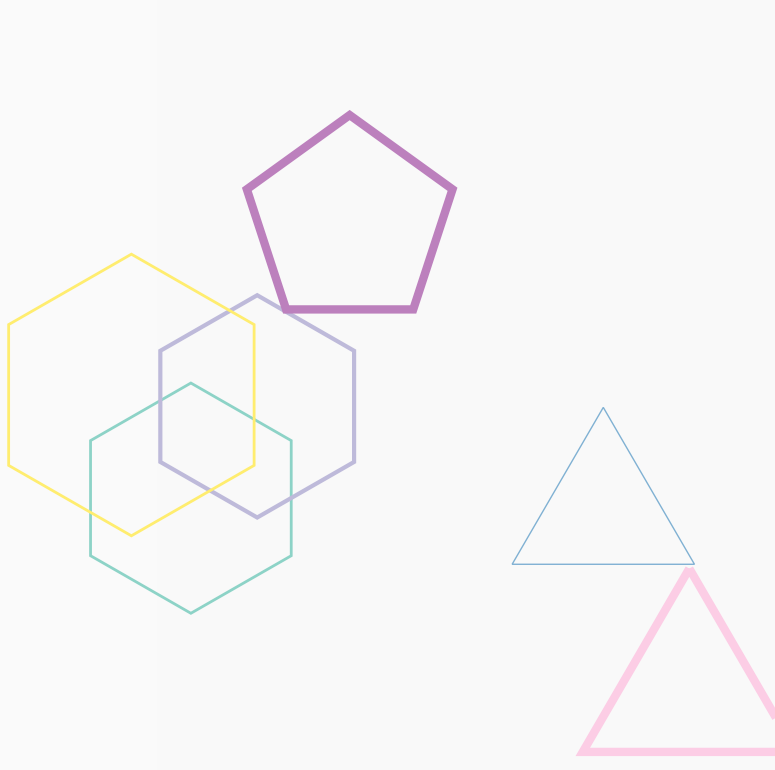[{"shape": "hexagon", "thickness": 1, "radius": 0.75, "center": [0.246, 0.353]}, {"shape": "hexagon", "thickness": 1.5, "radius": 0.72, "center": [0.332, 0.472]}, {"shape": "triangle", "thickness": 0.5, "radius": 0.68, "center": [0.778, 0.335]}, {"shape": "triangle", "thickness": 3, "radius": 0.79, "center": [0.889, 0.103]}, {"shape": "pentagon", "thickness": 3, "radius": 0.7, "center": [0.451, 0.711]}, {"shape": "hexagon", "thickness": 1, "radius": 0.91, "center": [0.17, 0.487]}]